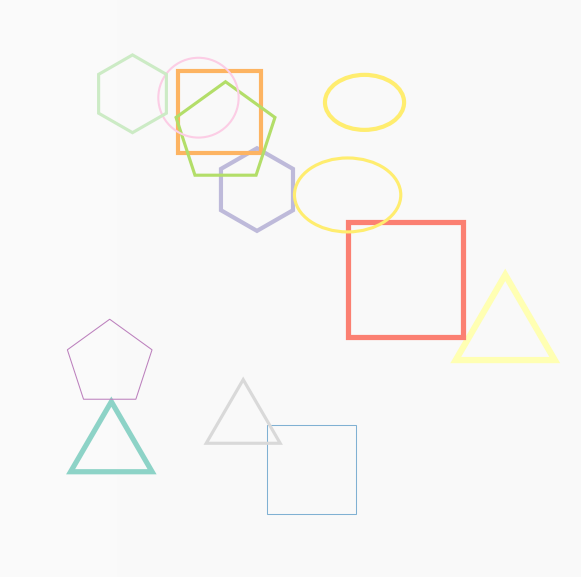[{"shape": "triangle", "thickness": 2.5, "radius": 0.4, "center": [0.192, 0.223]}, {"shape": "triangle", "thickness": 3, "radius": 0.49, "center": [0.869, 0.425]}, {"shape": "hexagon", "thickness": 2, "radius": 0.36, "center": [0.442, 0.671]}, {"shape": "square", "thickness": 2.5, "radius": 0.5, "center": [0.697, 0.515]}, {"shape": "square", "thickness": 0.5, "radius": 0.38, "center": [0.536, 0.186]}, {"shape": "square", "thickness": 2, "radius": 0.36, "center": [0.377, 0.805]}, {"shape": "pentagon", "thickness": 1.5, "radius": 0.45, "center": [0.388, 0.768]}, {"shape": "circle", "thickness": 1, "radius": 0.35, "center": [0.341, 0.83]}, {"shape": "triangle", "thickness": 1.5, "radius": 0.37, "center": [0.418, 0.268]}, {"shape": "pentagon", "thickness": 0.5, "radius": 0.38, "center": [0.189, 0.37]}, {"shape": "hexagon", "thickness": 1.5, "radius": 0.34, "center": [0.228, 0.837]}, {"shape": "oval", "thickness": 2, "radius": 0.34, "center": [0.627, 0.822]}, {"shape": "oval", "thickness": 1.5, "radius": 0.46, "center": [0.598, 0.662]}]